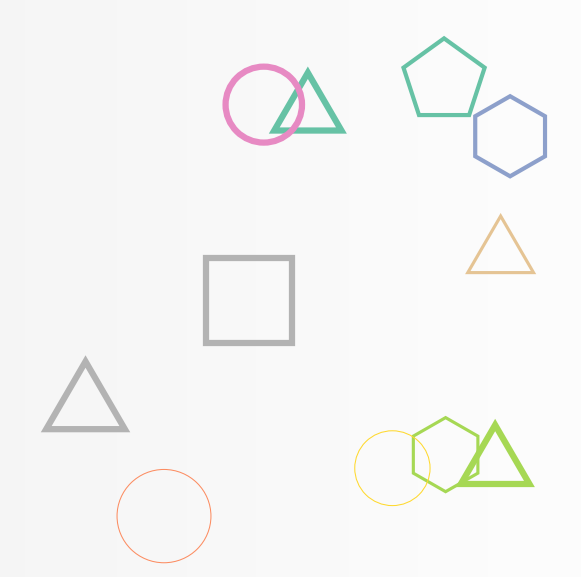[{"shape": "pentagon", "thickness": 2, "radius": 0.37, "center": [0.764, 0.859]}, {"shape": "triangle", "thickness": 3, "radius": 0.33, "center": [0.53, 0.806]}, {"shape": "circle", "thickness": 0.5, "radius": 0.4, "center": [0.282, 0.105]}, {"shape": "hexagon", "thickness": 2, "radius": 0.35, "center": [0.878, 0.763]}, {"shape": "circle", "thickness": 3, "radius": 0.33, "center": [0.454, 0.818]}, {"shape": "triangle", "thickness": 3, "radius": 0.34, "center": [0.852, 0.195]}, {"shape": "hexagon", "thickness": 1.5, "radius": 0.32, "center": [0.767, 0.212]}, {"shape": "circle", "thickness": 0.5, "radius": 0.32, "center": [0.675, 0.188]}, {"shape": "triangle", "thickness": 1.5, "radius": 0.33, "center": [0.861, 0.56]}, {"shape": "square", "thickness": 3, "radius": 0.37, "center": [0.428, 0.479]}, {"shape": "triangle", "thickness": 3, "radius": 0.39, "center": [0.147, 0.295]}]